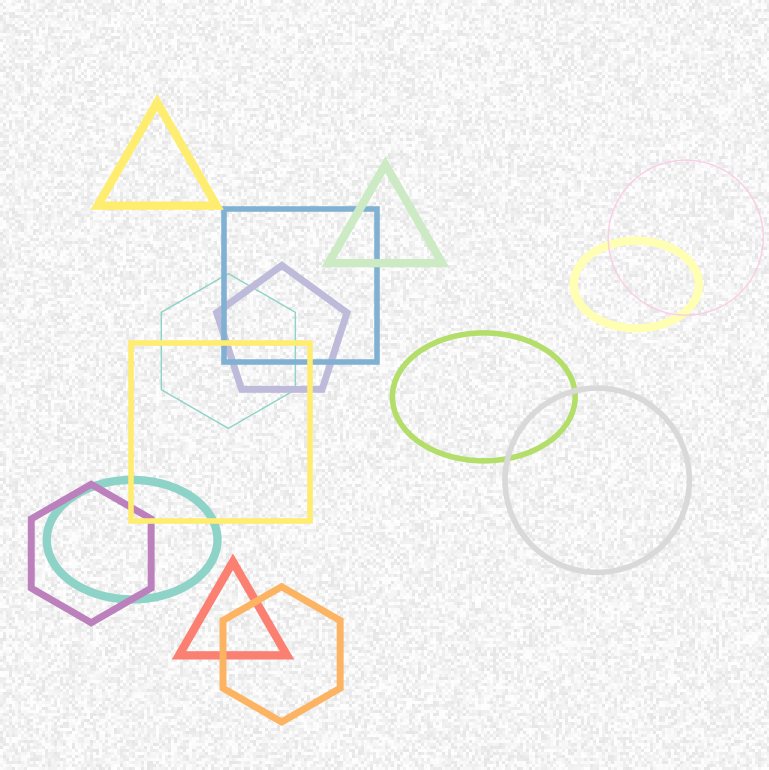[{"shape": "hexagon", "thickness": 0.5, "radius": 0.5, "center": [0.297, 0.544]}, {"shape": "oval", "thickness": 3, "radius": 0.55, "center": [0.172, 0.299]}, {"shape": "oval", "thickness": 3, "radius": 0.41, "center": [0.826, 0.631]}, {"shape": "pentagon", "thickness": 2.5, "radius": 0.44, "center": [0.366, 0.566]}, {"shape": "triangle", "thickness": 3, "radius": 0.41, "center": [0.303, 0.189]}, {"shape": "square", "thickness": 2, "radius": 0.5, "center": [0.39, 0.63]}, {"shape": "hexagon", "thickness": 2.5, "radius": 0.44, "center": [0.366, 0.15]}, {"shape": "oval", "thickness": 2, "radius": 0.59, "center": [0.628, 0.485]}, {"shape": "circle", "thickness": 0.5, "radius": 0.5, "center": [0.891, 0.691]}, {"shape": "circle", "thickness": 2, "radius": 0.6, "center": [0.776, 0.376]}, {"shape": "hexagon", "thickness": 2.5, "radius": 0.45, "center": [0.118, 0.281]}, {"shape": "triangle", "thickness": 3, "radius": 0.43, "center": [0.5, 0.701]}, {"shape": "square", "thickness": 2, "radius": 0.58, "center": [0.286, 0.439]}, {"shape": "triangle", "thickness": 3, "radius": 0.45, "center": [0.204, 0.778]}]